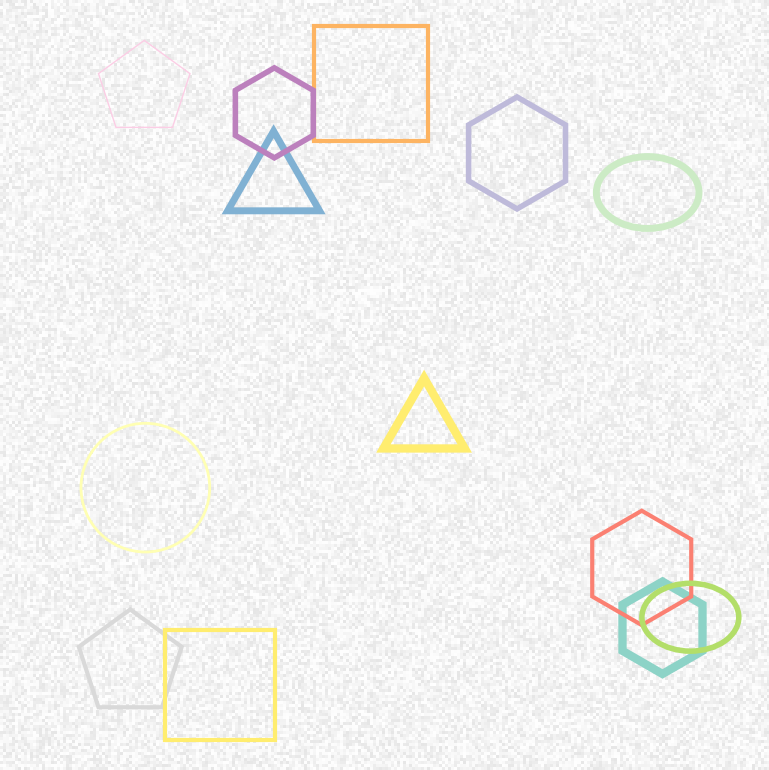[{"shape": "hexagon", "thickness": 3, "radius": 0.3, "center": [0.86, 0.185]}, {"shape": "circle", "thickness": 1, "radius": 0.42, "center": [0.189, 0.367]}, {"shape": "hexagon", "thickness": 2, "radius": 0.36, "center": [0.671, 0.801]}, {"shape": "hexagon", "thickness": 1.5, "radius": 0.37, "center": [0.833, 0.262]}, {"shape": "triangle", "thickness": 2.5, "radius": 0.34, "center": [0.355, 0.761]}, {"shape": "square", "thickness": 1.5, "radius": 0.37, "center": [0.482, 0.891]}, {"shape": "oval", "thickness": 2, "radius": 0.31, "center": [0.897, 0.198]}, {"shape": "pentagon", "thickness": 0.5, "radius": 0.31, "center": [0.187, 0.885]}, {"shape": "pentagon", "thickness": 1.5, "radius": 0.35, "center": [0.169, 0.138]}, {"shape": "hexagon", "thickness": 2, "radius": 0.29, "center": [0.356, 0.853]}, {"shape": "oval", "thickness": 2.5, "radius": 0.33, "center": [0.841, 0.75]}, {"shape": "triangle", "thickness": 3, "radius": 0.31, "center": [0.551, 0.448]}, {"shape": "square", "thickness": 1.5, "radius": 0.36, "center": [0.286, 0.111]}]